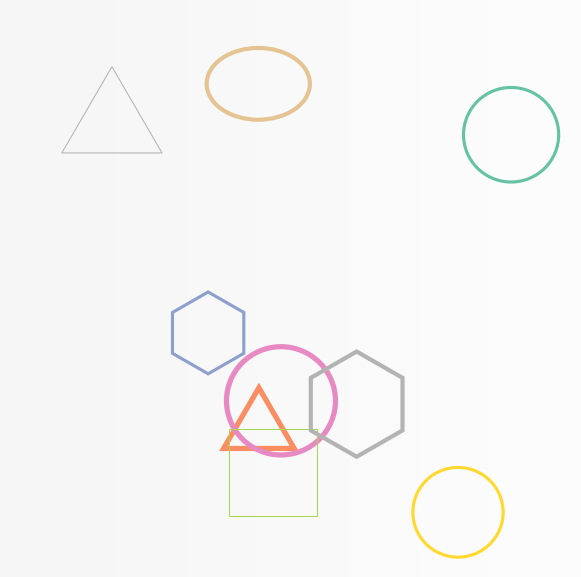[{"shape": "circle", "thickness": 1.5, "radius": 0.41, "center": [0.879, 0.766]}, {"shape": "triangle", "thickness": 2.5, "radius": 0.35, "center": [0.445, 0.258]}, {"shape": "hexagon", "thickness": 1.5, "radius": 0.35, "center": [0.358, 0.423]}, {"shape": "circle", "thickness": 2.5, "radius": 0.47, "center": [0.483, 0.305]}, {"shape": "square", "thickness": 0.5, "radius": 0.38, "center": [0.47, 0.181]}, {"shape": "circle", "thickness": 1.5, "radius": 0.39, "center": [0.788, 0.112]}, {"shape": "oval", "thickness": 2, "radius": 0.44, "center": [0.444, 0.854]}, {"shape": "triangle", "thickness": 0.5, "radius": 0.5, "center": [0.193, 0.784]}, {"shape": "hexagon", "thickness": 2, "radius": 0.46, "center": [0.614, 0.299]}]